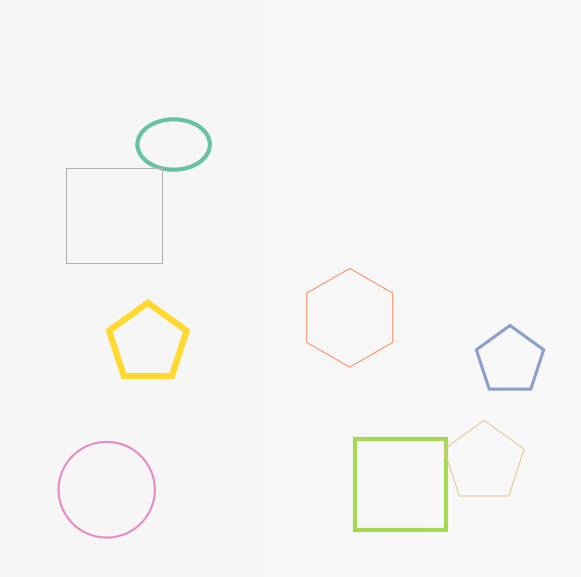[{"shape": "oval", "thickness": 2, "radius": 0.31, "center": [0.299, 0.749]}, {"shape": "hexagon", "thickness": 0.5, "radius": 0.43, "center": [0.602, 0.449]}, {"shape": "pentagon", "thickness": 1.5, "radius": 0.3, "center": [0.877, 0.375]}, {"shape": "circle", "thickness": 1, "radius": 0.41, "center": [0.184, 0.151]}, {"shape": "square", "thickness": 2, "radius": 0.39, "center": [0.689, 0.159]}, {"shape": "pentagon", "thickness": 3, "radius": 0.35, "center": [0.254, 0.405]}, {"shape": "pentagon", "thickness": 0.5, "radius": 0.36, "center": [0.833, 0.199]}, {"shape": "square", "thickness": 0.5, "radius": 0.41, "center": [0.196, 0.626]}]